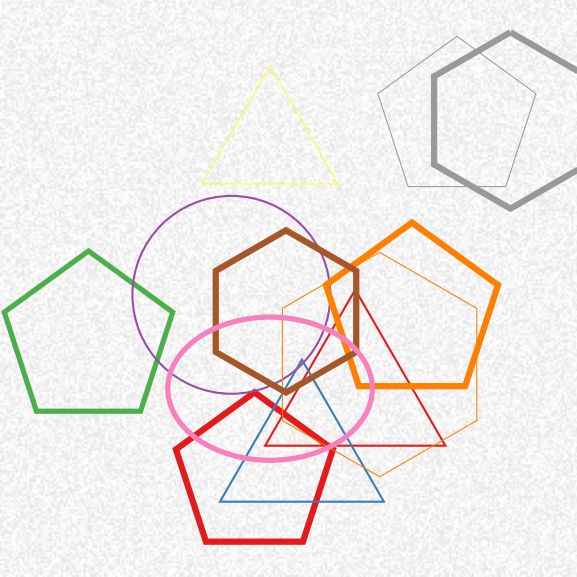[{"shape": "pentagon", "thickness": 3, "radius": 0.71, "center": [0.441, 0.177]}, {"shape": "triangle", "thickness": 1, "radius": 0.9, "center": [0.615, 0.317]}, {"shape": "triangle", "thickness": 1, "radius": 0.82, "center": [0.523, 0.212]}, {"shape": "pentagon", "thickness": 2.5, "radius": 0.77, "center": [0.153, 0.411]}, {"shape": "circle", "thickness": 1, "radius": 0.86, "center": [0.401, 0.489]}, {"shape": "hexagon", "thickness": 0.5, "radius": 0.97, "center": [0.657, 0.368]}, {"shape": "pentagon", "thickness": 3, "radius": 0.78, "center": [0.713, 0.457]}, {"shape": "triangle", "thickness": 0.5, "radius": 0.68, "center": [0.467, 0.749]}, {"shape": "hexagon", "thickness": 3, "radius": 0.7, "center": [0.495, 0.46]}, {"shape": "oval", "thickness": 2.5, "radius": 0.89, "center": [0.468, 0.326]}, {"shape": "hexagon", "thickness": 3, "radius": 0.76, "center": [0.884, 0.791]}, {"shape": "pentagon", "thickness": 0.5, "radius": 0.72, "center": [0.791, 0.792]}]